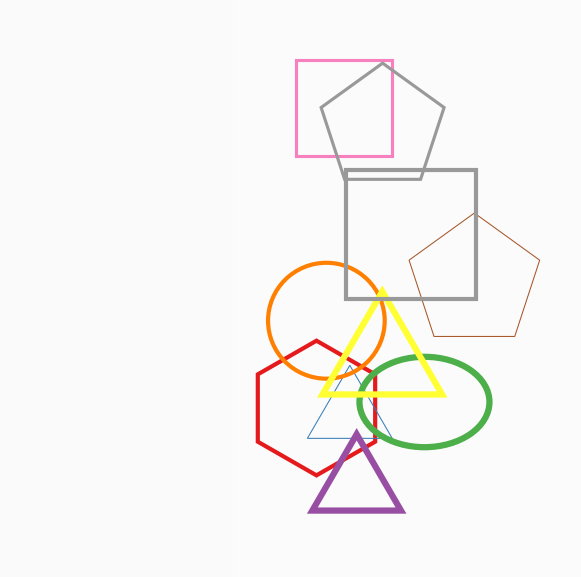[{"shape": "hexagon", "thickness": 2, "radius": 0.58, "center": [0.544, 0.293]}, {"shape": "triangle", "thickness": 0.5, "radius": 0.42, "center": [0.602, 0.282]}, {"shape": "oval", "thickness": 3, "radius": 0.56, "center": [0.73, 0.303]}, {"shape": "triangle", "thickness": 3, "radius": 0.44, "center": [0.614, 0.159]}, {"shape": "circle", "thickness": 2, "radius": 0.5, "center": [0.562, 0.444]}, {"shape": "triangle", "thickness": 3, "radius": 0.59, "center": [0.658, 0.376]}, {"shape": "pentagon", "thickness": 0.5, "radius": 0.59, "center": [0.816, 0.512]}, {"shape": "square", "thickness": 1.5, "radius": 0.42, "center": [0.592, 0.813]}, {"shape": "pentagon", "thickness": 1.5, "radius": 0.56, "center": [0.658, 0.779]}, {"shape": "square", "thickness": 2, "radius": 0.56, "center": [0.707, 0.594]}]